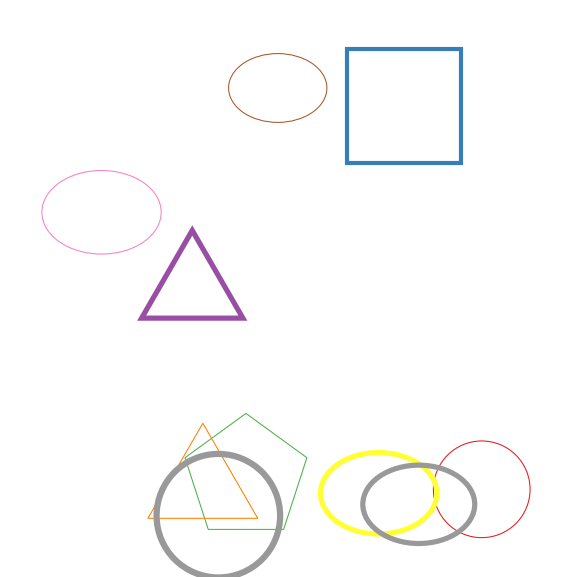[{"shape": "circle", "thickness": 0.5, "radius": 0.42, "center": [0.834, 0.152]}, {"shape": "square", "thickness": 2, "radius": 0.49, "center": [0.7, 0.816]}, {"shape": "pentagon", "thickness": 0.5, "radius": 0.56, "center": [0.426, 0.172]}, {"shape": "triangle", "thickness": 2.5, "radius": 0.51, "center": [0.333, 0.499]}, {"shape": "triangle", "thickness": 0.5, "radius": 0.55, "center": [0.351, 0.156]}, {"shape": "oval", "thickness": 2.5, "radius": 0.5, "center": [0.656, 0.145]}, {"shape": "oval", "thickness": 0.5, "radius": 0.43, "center": [0.481, 0.847]}, {"shape": "oval", "thickness": 0.5, "radius": 0.52, "center": [0.176, 0.632]}, {"shape": "oval", "thickness": 2.5, "radius": 0.48, "center": [0.725, 0.126]}, {"shape": "circle", "thickness": 3, "radius": 0.53, "center": [0.378, 0.106]}]